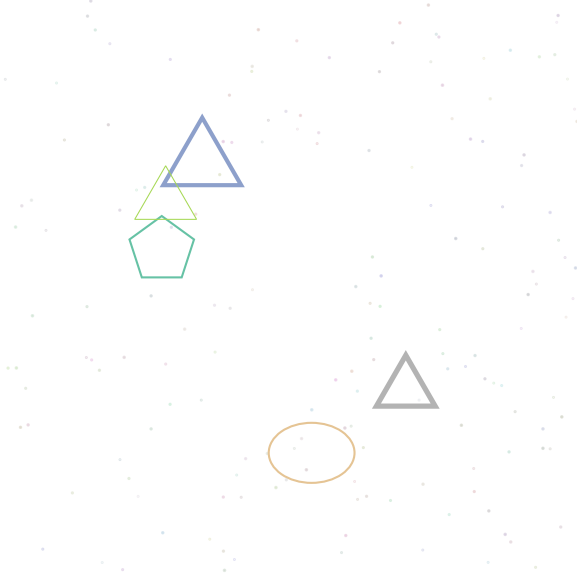[{"shape": "pentagon", "thickness": 1, "radius": 0.29, "center": [0.28, 0.566]}, {"shape": "triangle", "thickness": 2, "radius": 0.39, "center": [0.35, 0.717]}, {"shape": "triangle", "thickness": 0.5, "radius": 0.31, "center": [0.287, 0.65]}, {"shape": "oval", "thickness": 1, "radius": 0.37, "center": [0.54, 0.215]}, {"shape": "triangle", "thickness": 2.5, "radius": 0.29, "center": [0.703, 0.325]}]